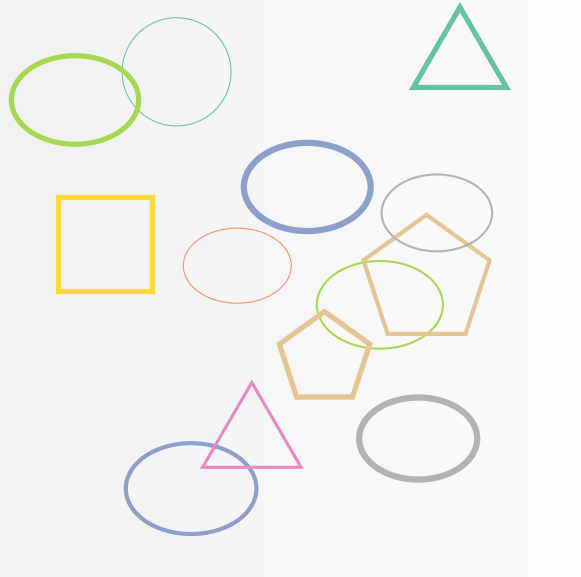[{"shape": "circle", "thickness": 0.5, "radius": 0.47, "center": [0.304, 0.875]}, {"shape": "triangle", "thickness": 2.5, "radius": 0.46, "center": [0.791, 0.894]}, {"shape": "oval", "thickness": 0.5, "radius": 0.46, "center": [0.408, 0.539]}, {"shape": "oval", "thickness": 3, "radius": 0.55, "center": [0.529, 0.675]}, {"shape": "oval", "thickness": 2, "radius": 0.56, "center": [0.329, 0.153]}, {"shape": "triangle", "thickness": 1.5, "radius": 0.49, "center": [0.433, 0.239]}, {"shape": "oval", "thickness": 2.5, "radius": 0.55, "center": [0.129, 0.826]}, {"shape": "oval", "thickness": 1, "radius": 0.54, "center": [0.654, 0.471]}, {"shape": "square", "thickness": 2.5, "radius": 0.41, "center": [0.181, 0.577]}, {"shape": "pentagon", "thickness": 2.5, "radius": 0.41, "center": [0.558, 0.378]}, {"shape": "pentagon", "thickness": 2, "radius": 0.57, "center": [0.734, 0.513]}, {"shape": "oval", "thickness": 3, "radius": 0.51, "center": [0.719, 0.24]}, {"shape": "oval", "thickness": 1, "radius": 0.48, "center": [0.752, 0.63]}]